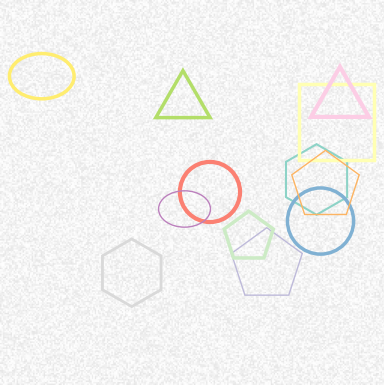[{"shape": "hexagon", "thickness": 1.5, "radius": 0.46, "center": [0.822, 0.534]}, {"shape": "square", "thickness": 2.5, "radius": 0.49, "center": [0.874, 0.684]}, {"shape": "pentagon", "thickness": 1, "radius": 0.48, "center": [0.693, 0.312]}, {"shape": "circle", "thickness": 3, "radius": 0.39, "center": [0.545, 0.501]}, {"shape": "circle", "thickness": 2.5, "radius": 0.43, "center": [0.833, 0.426]}, {"shape": "pentagon", "thickness": 1, "radius": 0.46, "center": [0.845, 0.517]}, {"shape": "triangle", "thickness": 2.5, "radius": 0.41, "center": [0.475, 0.735]}, {"shape": "triangle", "thickness": 3, "radius": 0.43, "center": [0.883, 0.74]}, {"shape": "hexagon", "thickness": 2, "radius": 0.44, "center": [0.342, 0.291]}, {"shape": "oval", "thickness": 1, "radius": 0.34, "center": [0.479, 0.457]}, {"shape": "pentagon", "thickness": 2.5, "radius": 0.34, "center": [0.646, 0.384]}, {"shape": "oval", "thickness": 2.5, "radius": 0.42, "center": [0.108, 0.802]}]